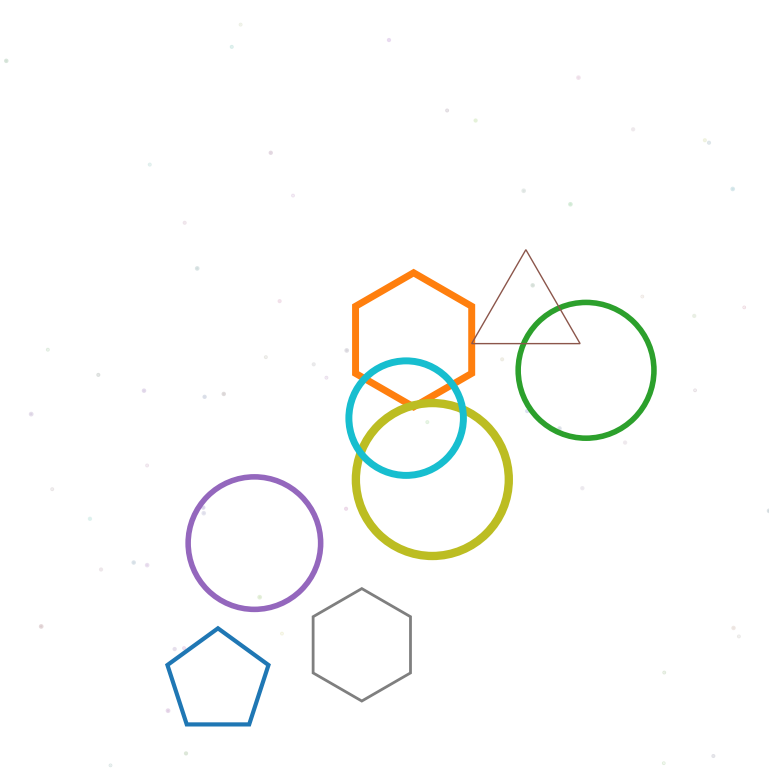[{"shape": "pentagon", "thickness": 1.5, "radius": 0.34, "center": [0.283, 0.115]}, {"shape": "hexagon", "thickness": 2.5, "radius": 0.44, "center": [0.537, 0.559]}, {"shape": "circle", "thickness": 2, "radius": 0.44, "center": [0.761, 0.519]}, {"shape": "circle", "thickness": 2, "radius": 0.43, "center": [0.33, 0.295]}, {"shape": "triangle", "thickness": 0.5, "radius": 0.41, "center": [0.683, 0.594]}, {"shape": "hexagon", "thickness": 1, "radius": 0.37, "center": [0.47, 0.163]}, {"shape": "circle", "thickness": 3, "radius": 0.5, "center": [0.561, 0.377]}, {"shape": "circle", "thickness": 2.5, "radius": 0.37, "center": [0.527, 0.457]}]